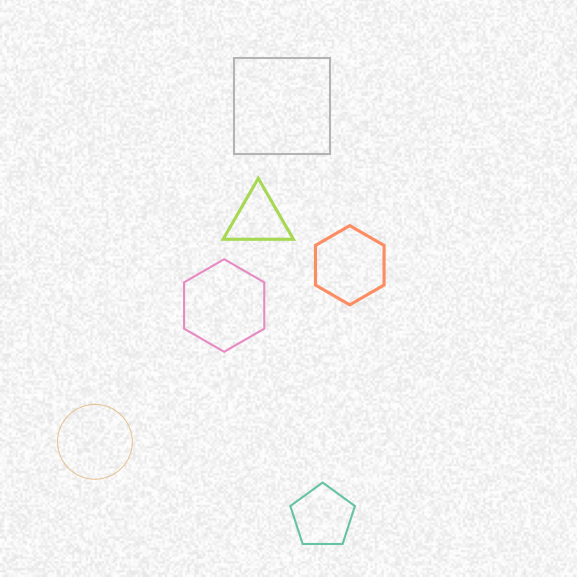[{"shape": "pentagon", "thickness": 1, "radius": 0.29, "center": [0.559, 0.105]}, {"shape": "hexagon", "thickness": 1.5, "radius": 0.34, "center": [0.606, 0.54]}, {"shape": "hexagon", "thickness": 1, "radius": 0.4, "center": [0.388, 0.47]}, {"shape": "triangle", "thickness": 1.5, "radius": 0.35, "center": [0.447, 0.62]}, {"shape": "circle", "thickness": 0.5, "radius": 0.32, "center": [0.164, 0.234]}, {"shape": "square", "thickness": 1, "radius": 0.42, "center": [0.488, 0.816]}]